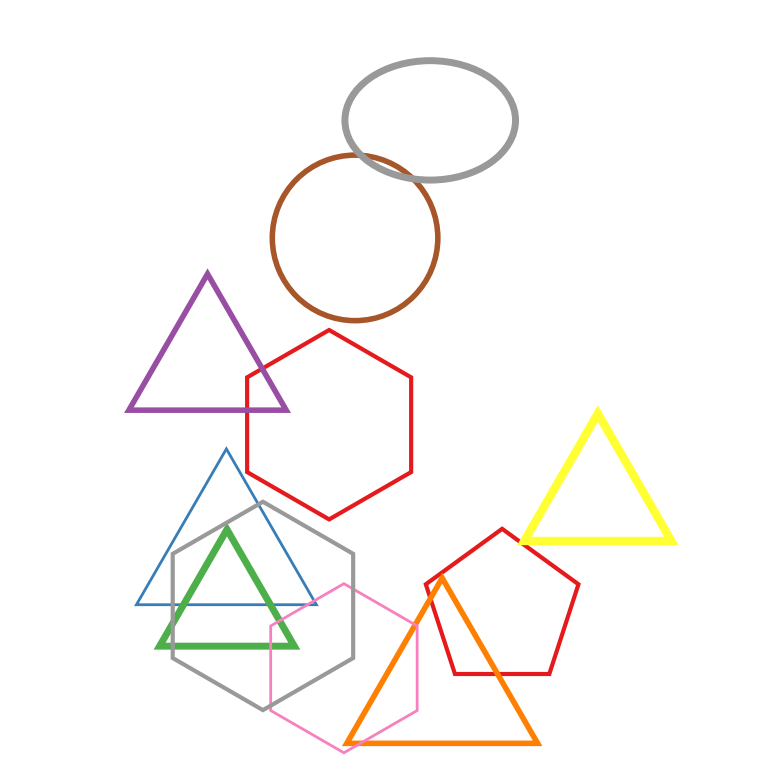[{"shape": "hexagon", "thickness": 1.5, "radius": 0.61, "center": [0.427, 0.448]}, {"shape": "pentagon", "thickness": 1.5, "radius": 0.52, "center": [0.652, 0.209]}, {"shape": "triangle", "thickness": 1, "radius": 0.67, "center": [0.294, 0.282]}, {"shape": "triangle", "thickness": 2.5, "radius": 0.51, "center": [0.295, 0.211]}, {"shape": "triangle", "thickness": 2, "radius": 0.59, "center": [0.27, 0.526]}, {"shape": "triangle", "thickness": 2, "radius": 0.72, "center": [0.574, 0.106]}, {"shape": "triangle", "thickness": 3, "radius": 0.55, "center": [0.776, 0.353]}, {"shape": "circle", "thickness": 2, "radius": 0.54, "center": [0.461, 0.691]}, {"shape": "hexagon", "thickness": 1, "radius": 0.55, "center": [0.447, 0.132]}, {"shape": "oval", "thickness": 2.5, "radius": 0.55, "center": [0.559, 0.844]}, {"shape": "hexagon", "thickness": 1.5, "radius": 0.68, "center": [0.341, 0.213]}]